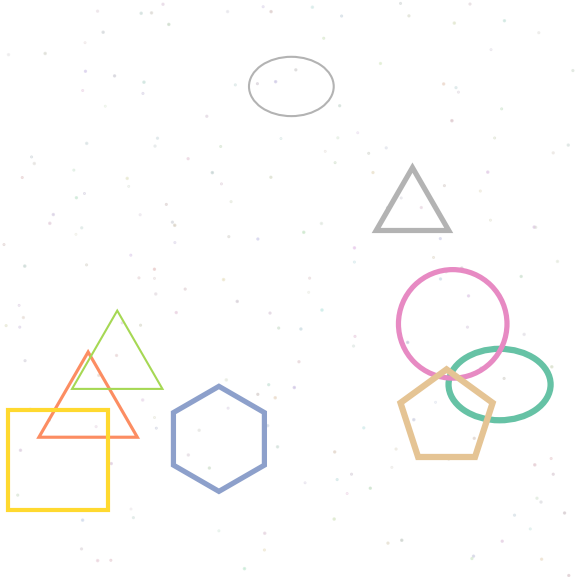[{"shape": "oval", "thickness": 3, "radius": 0.44, "center": [0.865, 0.333]}, {"shape": "triangle", "thickness": 1.5, "radius": 0.49, "center": [0.153, 0.291]}, {"shape": "hexagon", "thickness": 2.5, "radius": 0.45, "center": [0.379, 0.239]}, {"shape": "circle", "thickness": 2.5, "radius": 0.47, "center": [0.784, 0.438]}, {"shape": "triangle", "thickness": 1, "radius": 0.45, "center": [0.203, 0.371]}, {"shape": "square", "thickness": 2, "radius": 0.43, "center": [0.1, 0.202]}, {"shape": "pentagon", "thickness": 3, "radius": 0.42, "center": [0.773, 0.276]}, {"shape": "triangle", "thickness": 2.5, "radius": 0.36, "center": [0.714, 0.636]}, {"shape": "oval", "thickness": 1, "radius": 0.37, "center": [0.505, 0.849]}]